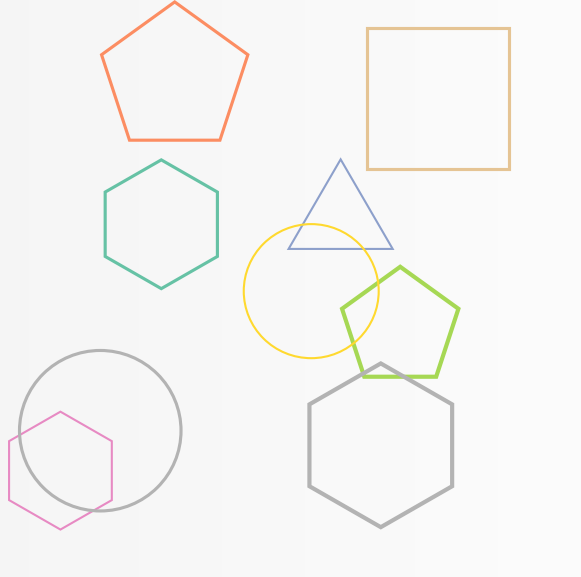[{"shape": "hexagon", "thickness": 1.5, "radius": 0.56, "center": [0.277, 0.611]}, {"shape": "pentagon", "thickness": 1.5, "radius": 0.66, "center": [0.301, 0.863]}, {"shape": "triangle", "thickness": 1, "radius": 0.52, "center": [0.586, 0.62]}, {"shape": "hexagon", "thickness": 1, "radius": 0.51, "center": [0.104, 0.184]}, {"shape": "pentagon", "thickness": 2, "radius": 0.53, "center": [0.689, 0.432]}, {"shape": "circle", "thickness": 1, "radius": 0.58, "center": [0.535, 0.495]}, {"shape": "square", "thickness": 1.5, "radius": 0.61, "center": [0.754, 0.829]}, {"shape": "hexagon", "thickness": 2, "radius": 0.71, "center": [0.655, 0.228]}, {"shape": "circle", "thickness": 1.5, "radius": 0.69, "center": [0.172, 0.253]}]